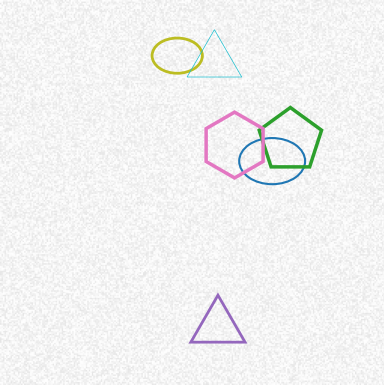[{"shape": "oval", "thickness": 1.5, "radius": 0.43, "center": [0.707, 0.581]}, {"shape": "pentagon", "thickness": 2.5, "radius": 0.43, "center": [0.754, 0.635]}, {"shape": "triangle", "thickness": 2, "radius": 0.41, "center": [0.566, 0.152]}, {"shape": "hexagon", "thickness": 2.5, "radius": 0.43, "center": [0.609, 0.623]}, {"shape": "oval", "thickness": 2, "radius": 0.33, "center": [0.46, 0.855]}, {"shape": "triangle", "thickness": 0.5, "radius": 0.41, "center": [0.557, 0.841]}]